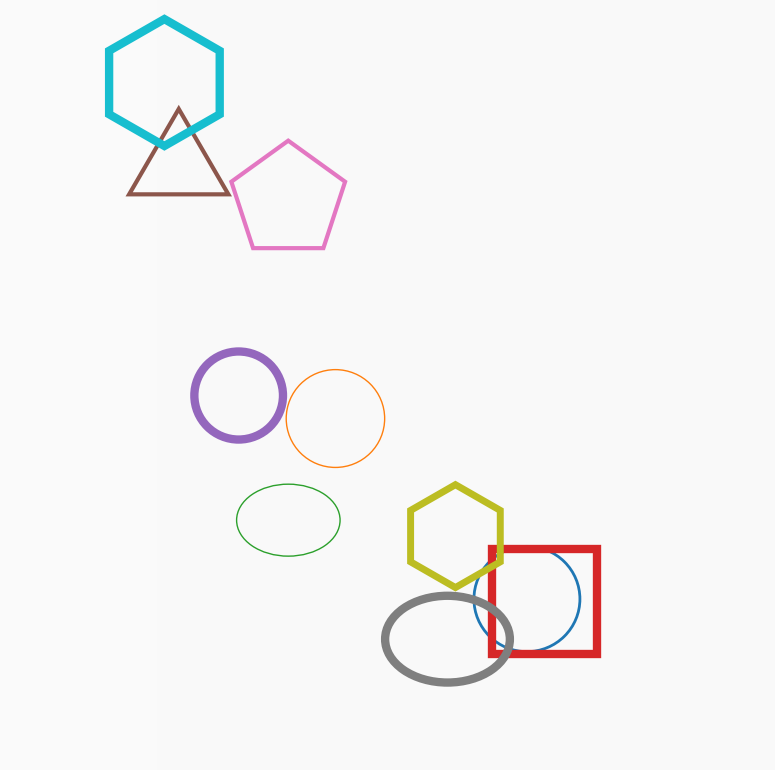[{"shape": "circle", "thickness": 1, "radius": 0.34, "center": [0.68, 0.222]}, {"shape": "circle", "thickness": 0.5, "radius": 0.32, "center": [0.433, 0.456]}, {"shape": "oval", "thickness": 0.5, "radius": 0.33, "center": [0.372, 0.324]}, {"shape": "square", "thickness": 3, "radius": 0.34, "center": [0.702, 0.219]}, {"shape": "circle", "thickness": 3, "radius": 0.29, "center": [0.308, 0.486]}, {"shape": "triangle", "thickness": 1.5, "radius": 0.37, "center": [0.231, 0.785]}, {"shape": "pentagon", "thickness": 1.5, "radius": 0.39, "center": [0.372, 0.74]}, {"shape": "oval", "thickness": 3, "radius": 0.4, "center": [0.577, 0.17]}, {"shape": "hexagon", "thickness": 2.5, "radius": 0.33, "center": [0.588, 0.304]}, {"shape": "hexagon", "thickness": 3, "radius": 0.41, "center": [0.212, 0.893]}]